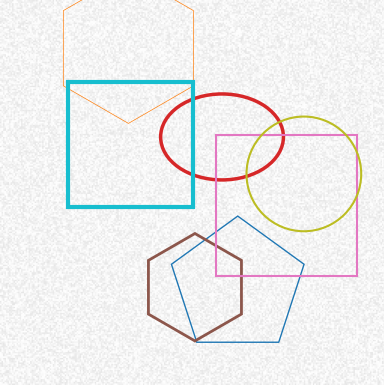[{"shape": "pentagon", "thickness": 1, "radius": 0.91, "center": [0.618, 0.258]}, {"shape": "hexagon", "thickness": 0.5, "radius": 0.98, "center": [0.334, 0.875]}, {"shape": "oval", "thickness": 2.5, "radius": 0.8, "center": [0.577, 0.644]}, {"shape": "hexagon", "thickness": 2, "radius": 0.7, "center": [0.506, 0.254]}, {"shape": "square", "thickness": 1.5, "radius": 0.92, "center": [0.744, 0.467]}, {"shape": "circle", "thickness": 1.5, "radius": 0.74, "center": [0.789, 0.548]}, {"shape": "square", "thickness": 3, "radius": 0.81, "center": [0.34, 0.625]}]